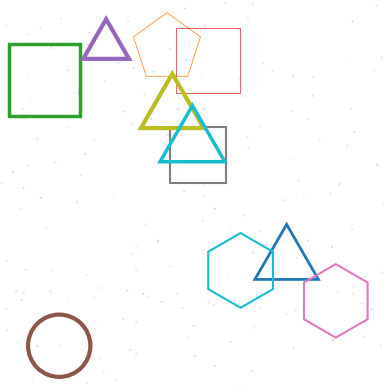[{"shape": "triangle", "thickness": 2, "radius": 0.48, "center": [0.745, 0.322]}, {"shape": "pentagon", "thickness": 0.5, "radius": 0.46, "center": [0.434, 0.876]}, {"shape": "square", "thickness": 2.5, "radius": 0.46, "center": [0.116, 0.792]}, {"shape": "square", "thickness": 0.5, "radius": 0.42, "center": [0.54, 0.842]}, {"shape": "triangle", "thickness": 3, "radius": 0.34, "center": [0.276, 0.882]}, {"shape": "circle", "thickness": 3, "radius": 0.4, "center": [0.154, 0.102]}, {"shape": "hexagon", "thickness": 1.5, "radius": 0.48, "center": [0.872, 0.219]}, {"shape": "square", "thickness": 1.5, "radius": 0.36, "center": [0.515, 0.597]}, {"shape": "triangle", "thickness": 3, "radius": 0.47, "center": [0.448, 0.714]}, {"shape": "hexagon", "thickness": 1.5, "radius": 0.49, "center": [0.625, 0.298]}, {"shape": "triangle", "thickness": 2.5, "radius": 0.49, "center": [0.5, 0.629]}]